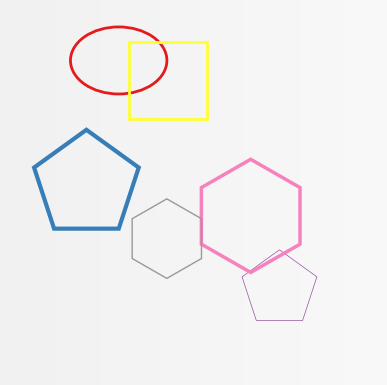[{"shape": "oval", "thickness": 2, "radius": 0.62, "center": [0.306, 0.843]}, {"shape": "pentagon", "thickness": 3, "radius": 0.71, "center": [0.223, 0.521]}, {"shape": "pentagon", "thickness": 0.5, "radius": 0.51, "center": [0.721, 0.25]}, {"shape": "square", "thickness": 2, "radius": 0.5, "center": [0.434, 0.791]}, {"shape": "hexagon", "thickness": 2.5, "radius": 0.73, "center": [0.647, 0.439]}, {"shape": "hexagon", "thickness": 1, "radius": 0.52, "center": [0.431, 0.38]}]